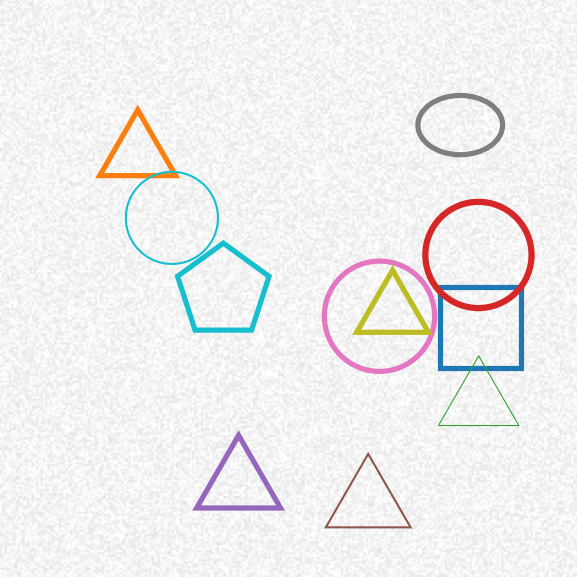[{"shape": "square", "thickness": 2.5, "radius": 0.35, "center": [0.832, 0.432]}, {"shape": "triangle", "thickness": 2.5, "radius": 0.38, "center": [0.238, 0.733]}, {"shape": "triangle", "thickness": 0.5, "radius": 0.4, "center": [0.829, 0.302]}, {"shape": "circle", "thickness": 3, "radius": 0.46, "center": [0.828, 0.558]}, {"shape": "triangle", "thickness": 2.5, "radius": 0.42, "center": [0.413, 0.161]}, {"shape": "triangle", "thickness": 1, "radius": 0.42, "center": [0.638, 0.128]}, {"shape": "circle", "thickness": 2.5, "radius": 0.48, "center": [0.657, 0.452]}, {"shape": "oval", "thickness": 2.5, "radius": 0.37, "center": [0.797, 0.783]}, {"shape": "triangle", "thickness": 2.5, "radius": 0.36, "center": [0.68, 0.46]}, {"shape": "pentagon", "thickness": 2.5, "radius": 0.42, "center": [0.387, 0.495]}, {"shape": "circle", "thickness": 1, "radius": 0.4, "center": [0.298, 0.622]}]